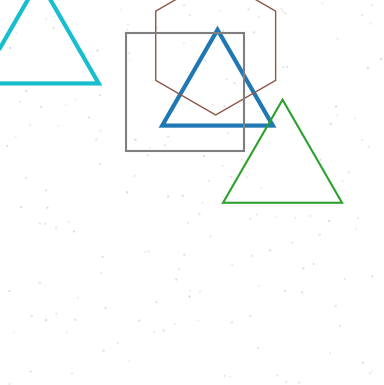[{"shape": "triangle", "thickness": 3, "radius": 0.83, "center": [0.565, 0.757]}, {"shape": "triangle", "thickness": 1.5, "radius": 0.89, "center": [0.734, 0.563]}, {"shape": "hexagon", "thickness": 1, "radius": 0.9, "center": [0.56, 0.881]}, {"shape": "square", "thickness": 1.5, "radius": 0.77, "center": [0.48, 0.762]}, {"shape": "triangle", "thickness": 3, "radius": 0.89, "center": [0.102, 0.873]}]